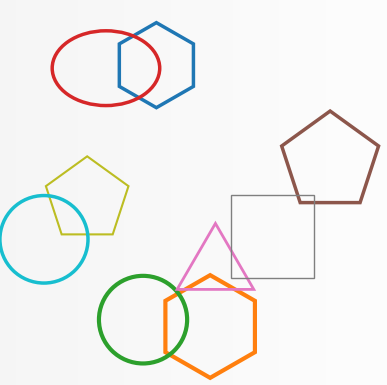[{"shape": "hexagon", "thickness": 2.5, "radius": 0.55, "center": [0.404, 0.831]}, {"shape": "hexagon", "thickness": 3, "radius": 0.67, "center": [0.542, 0.152]}, {"shape": "circle", "thickness": 3, "radius": 0.57, "center": [0.369, 0.17]}, {"shape": "oval", "thickness": 2.5, "radius": 0.69, "center": [0.273, 0.823]}, {"shape": "pentagon", "thickness": 2.5, "radius": 0.66, "center": [0.852, 0.58]}, {"shape": "triangle", "thickness": 2, "radius": 0.57, "center": [0.556, 0.305]}, {"shape": "square", "thickness": 1, "radius": 0.54, "center": [0.704, 0.386]}, {"shape": "pentagon", "thickness": 1.5, "radius": 0.56, "center": [0.225, 0.482]}, {"shape": "circle", "thickness": 2.5, "radius": 0.57, "center": [0.113, 0.378]}]